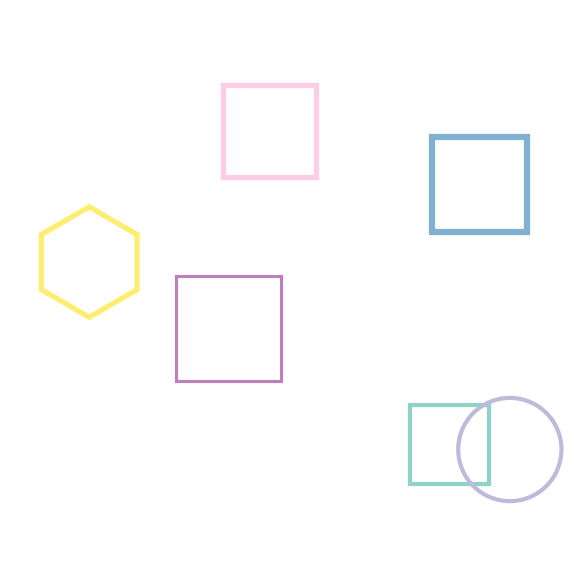[{"shape": "square", "thickness": 2, "radius": 0.34, "center": [0.778, 0.229]}, {"shape": "circle", "thickness": 2, "radius": 0.45, "center": [0.883, 0.221]}, {"shape": "square", "thickness": 3, "radius": 0.41, "center": [0.83, 0.68]}, {"shape": "square", "thickness": 2.5, "radius": 0.4, "center": [0.466, 0.773]}, {"shape": "square", "thickness": 1.5, "radius": 0.45, "center": [0.395, 0.43]}, {"shape": "hexagon", "thickness": 2.5, "radius": 0.48, "center": [0.154, 0.545]}]